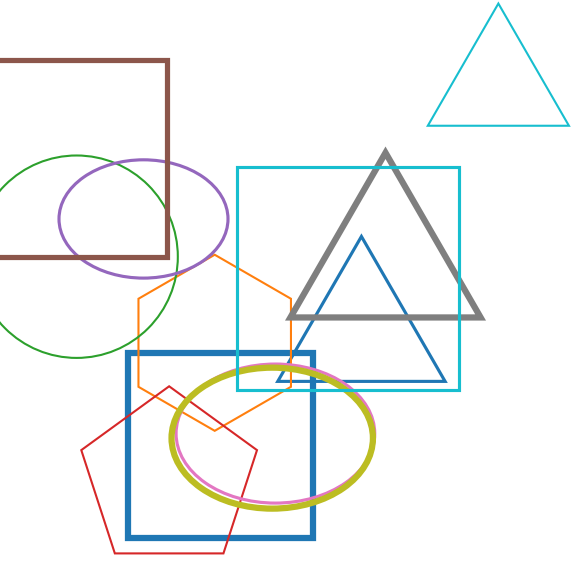[{"shape": "triangle", "thickness": 1.5, "radius": 0.84, "center": [0.626, 0.422]}, {"shape": "square", "thickness": 3, "radius": 0.8, "center": [0.382, 0.228]}, {"shape": "hexagon", "thickness": 1, "radius": 0.76, "center": [0.372, 0.406]}, {"shape": "circle", "thickness": 1, "radius": 0.88, "center": [0.133, 0.555]}, {"shape": "pentagon", "thickness": 1, "radius": 0.8, "center": [0.293, 0.17]}, {"shape": "oval", "thickness": 1.5, "radius": 0.73, "center": [0.248, 0.62]}, {"shape": "square", "thickness": 2.5, "radius": 0.86, "center": [0.117, 0.725]}, {"shape": "oval", "thickness": 1.5, "radius": 0.86, "center": [0.477, 0.248]}, {"shape": "triangle", "thickness": 3, "radius": 0.95, "center": [0.668, 0.544]}, {"shape": "oval", "thickness": 3, "radius": 0.87, "center": [0.471, 0.24]}, {"shape": "square", "thickness": 1.5, "radius": 0.96, "center": [0.603, 0.517]}, {"shape": "triangle", "thickness": 1, "radius": 0.71, "center": [0.863, 0.852]}]